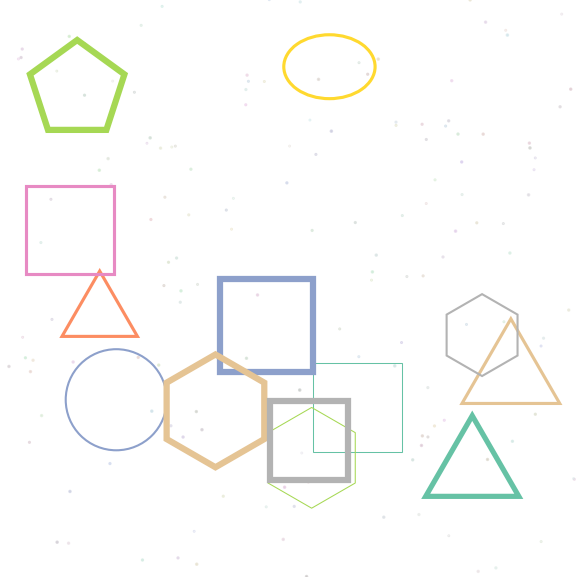[{"shape": "triangle", "thickness": 2.5, "radius": 0.47, "center": [0.818, 0.186]}, {"shape": "square", "thickness": 0.5, "radius": 0.38, "center": [0.619, 0.293]}, {"shape": "triangle", "thickness": 1.5, "radius": 0.38, "center": [0.173, 0.454]}, {"shape": "square", "thickness": 3, "radius": 0.4, "center": [0.461, 0.436]}, {"shape": "circle", "thickness": 1, "radius": 0.44, "center": [0.201, 0.307]}, {"shape": "square", "thickness": 1.5, "radius": 0.38, "center": [0.122, 0.601]}, {"shape": "hexagon", "thickness": 0.5, "radius": 0.44, "center": [0.54, 0.206]}, {"shape": "pentagon", "thickness": 3, "radius": 0.43, "center": [0.134, 0.844]}, {"shape": "oval", "thickness": 1.5, "radius": 0.4, "center": [0.57, 0.884]}, {"shape": "hexagon", "thickness": 3, "radius": 0.49, "center": [0.373, 0.288]}, {"shape": "triangle", "thickness": 1.5, "radius": 0.49, "center": [0.885, 0.349]}, {"shape": "hexagon", "thickness": 1, "radius": 0.35, "center": [0.835, 0.419]}, {"shape": "square", "thickness": 3, "radius": 0.34, "center": [0.535, 0.236]}]